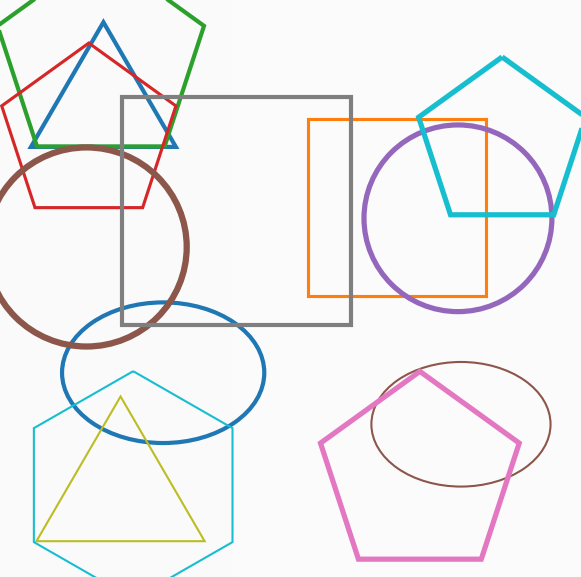[{"shape": "oval", "thickness": 2, "radius": 0.87, "center": [0.281, 0.354]}, {"shape": "triangle", "thickness": 2, "radius": 0.72, "center": [0.178, 0.817]}, {"shape": "square", "thickness": 1.5, "radius": 0.76, "center": [0.684, 0.64]}, {"shape": "pentagon", "thickness": 2, "radius": 0.93, "center": [0.173, 0.897]}, {"shape": "pentagon", "thickness": 1.5, "radius": 0.79, "center": [0.153, 0.767]}, {"shape": "circle", "thickness": 2.5, "radius": 0.81, "center": [0.788, 0.621]}, {"shape": "oval", "thickness": 1, "radius": 0.77, "center": [0.793, 0.264]}, {"shape": "circle", "thickness": 3, "radius": 0.86, "center": [0.149, 0.571]}, {"shape": "pentagon", "thickness": 2.5, "radius": 0.9, "center": [0.722, 0.176]}, {"shape": "square", "thickness": 2, "radius": 0.99, "center": [0.407, 0.634]}, {"shape": "triangle", "thickness": 1, "radius": 0.84, "center": [0.207, 0.146]}, {"shape": "pentagon", "thickness": 2.5, "radius": 0.76, "center": [0.864, 0.749]}, {"shape": "hexagon", "thickness": 1, "radius": 0.99, "center": [0.229, 0.159]}]